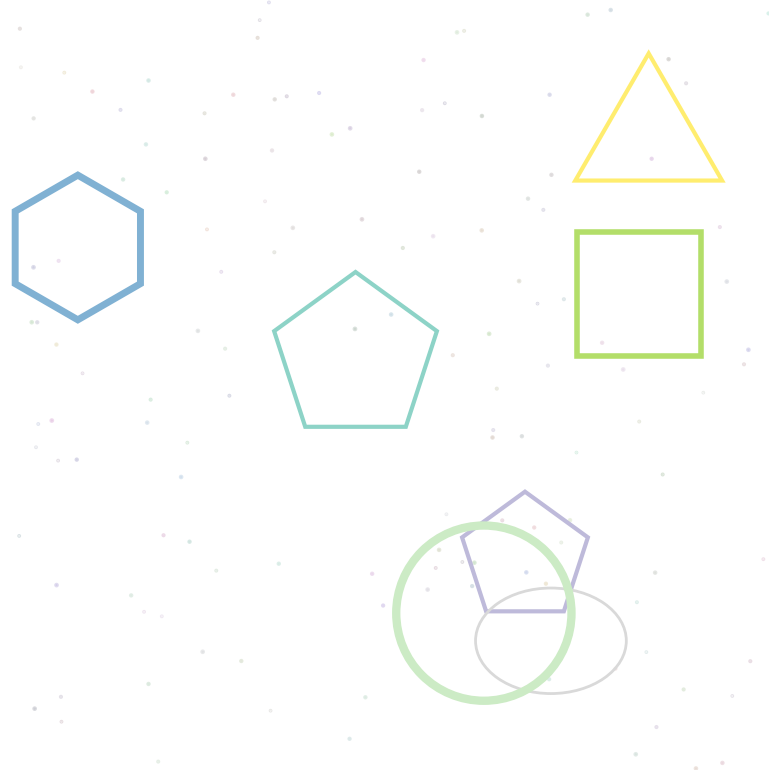[{"shape": "pentagon", "thickness": 1.5, "radius": 0.56, "center": [0.462, 0.536]}, {"shape": "pentagon", "thickness": 1.5, "radius": 0.43, "center": [0.682, 0.276]}, {"shape": "hexagon", "thickness": 2.5, "radius": 0.47, "center": [0.101, 0.679]}, {"shape": "square", "thickness": 2, "radius": 0.4, "center": [0.83, 0.618]}, {"shape": "oval", "thickness": 1, "radius": 0.49, "center": [0.715, 0.168]}, {"shape": "circle", "thickness": 3, "radius": 0.57, "center": [0.628, 0.204]}, {"shape": "triangle", "thickness": 1.5, "radius": 0.55, "center": [0.842, 0.821]}]